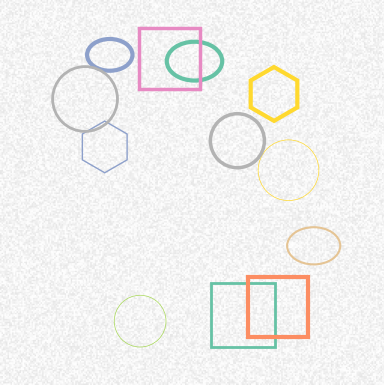[{"shape": "oval", "thickness": 3, "radius": 0.36, "center": [0.505, 0.841]}, {"shape": "square", "thickness": 2, "radius": 0.41, "center": [0.631, 0.182]}, {"shape": "square", "thickness": 3, "radius": 0.39, "center": [0.723, 0.203]}, {"shape": "oval", "thickness": 3, "radius": 0.29, "center": [0.285, 0.857]}, {"shape": "hexagon", "thickness": 1, "radius": 0.34, "center": [0.272, 0.618]}, {"shape": "square", "thickness": 2.5, "radius": 0.4, "center": [0.439, 0.847]}, {"shape": "circle", "thickness": 0.5, "radius": 0.34, "center": [0.364, 0.166]}, {"shape": "circle", "thickness": 0.5, "radius": 0.39, "center": [0.749, 0.558]}, {"shape": "hexagon", "thickness": 3, "radius": 0.35, "center": [0.712, 0.756]}, {"shape": "oval", "thickness": 1.5, "radius": 0.35, "center": [0.815, 0.362]}, {"shape": "circle", "thickness": 2, "radius": 0.42, "center": [0.221, 0.743]}, {"shape": "circle", "thickness": 2.5, "radius": 0.35, "center": [0.617, 0.634]}]